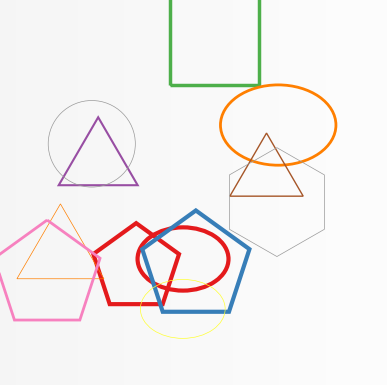[{"shape": "pentagon", "thickness": 3, "radius": 0.58, "center": [0.351, 0.304]}, {"shape": "oval", "thickness": 3, "radius": 0.59, "center": [0.472, 0.327]}, {"shape": "pentagon", "thickness": 3, "radius": 0.73, "center": [0.505, 0.308]}, {"shape": "square", "thickness": 2.5, "radius": 0.58, "center": [0.553, 0.895]}, {"shape": "triangle", "thickness": 1.5, "radius": 0.59, "center": [0.253, 0.578]}, {"shape": "triangle", "thickness": 0.5, "radius": 0.65, "center": [0.156, 0.341]}, {"shape": "oval", "thickness": 2, "radius": 0.75, "center": [0.718, 0.675]}, {"shape": "oval", "thickness": 0.5, "radius": 0.55, "center": [0.472, 0.198]}, {"shape": "triangle", "thickness": 1, "radius": 0.55, "center": [0.688, 0.545]}, {"shape": "pentagon", "thickness": 2, "radius": 0.72, "center": [0.122, 0.285]}, {"shape": "hexagon", "thickness": 0.5, "radius": 0.71, "center": [0.715, 0.475]}, {"shape": "circle", "thickness": 0.5, "radius": 0.56, "center": [0.237, 0.627]}]